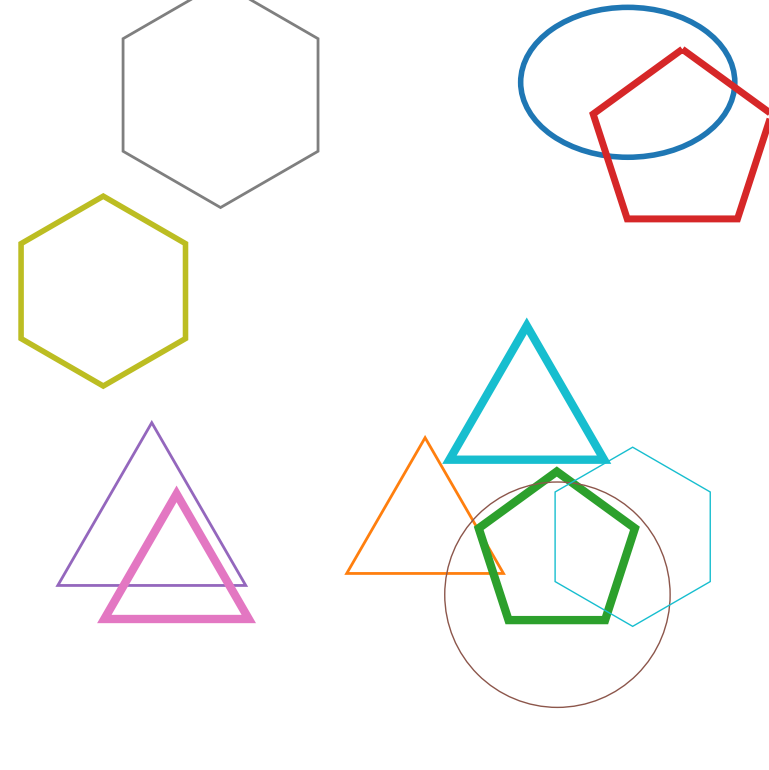[{"shape": "oval", "thickness": 2, "radius": 0.7, "center": [0.815, 0.893]}, {"shape": "triangle", "thickness": 1, "radius": 0.59, "center": [0.552, 0.314]}, {"shape": "pentagon", "thickness": 3, "radius": 0.53, "center": [0.723, 0.281]}, {"shape": "pentagon", "thickness": 2.5, "radius": 0.61, "center": [0.886, 0.814]}, {"shape": "triangle", "thickness": 1, "radius": 0.7, "center": [0.197, 0.31]}, {"shape": "circle", "thickness": 0.5, "radius": 0.73, "center": [0.724, 0.228]}, {"shape": "triangle", "thickness": 3, "radius": 0.54, "center": [0.229, 0.25]}, {"shape": "hexagon", "thickness": 1, "radius": 0.73, "center": [0.286, 0.877]}, {"shape": "hexagon", "thickness": 2, "radius": 0.62, "center": [0.134, 0.622]}, {"shape": "triangle", "thickness": 3, "radius": 0.58, "center": [0.684, 0.461]}, {"shape": "hexagon", "thickness": 0.5, "radius": 0.58, "center": [0.822, 0.303]}]